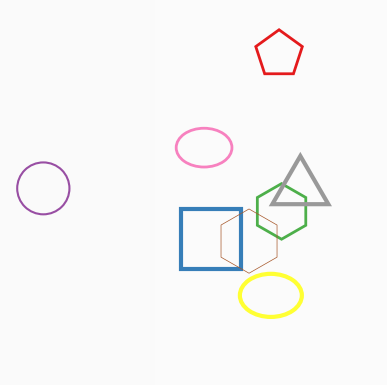[{"shape": "pentagon", "thickness": 2, "radius": 0.32, "center": [0.72, 0.859]}, {"shape": "square", "thickness": 3, "radius": 0.39, "center": [0.545, 0.379]}, {"shape": "hexagon", "thickness": 2, "radius": 0.36, "center": [0.727, 0.451]}, {"shape": "circle", "thickness": 1.5, "radius": 0.34, "center": [0.112, 0.511]}, {"shape": "oval", "thickness": 3, "radius": 0.4, "center": [0.699, 0.233]}, {"shape": "hexagon", "thickness": 0.5, "radius": 0.42, "center": [0.643, 0.374]}, {"shape": "oval", "thickness": 2, "radius": 0.36, "center": [0.527, 0.617]}, {"shape": "triangle", "thickness": 3, "radius": 0.42, "center": [0.775, 0.511]}]